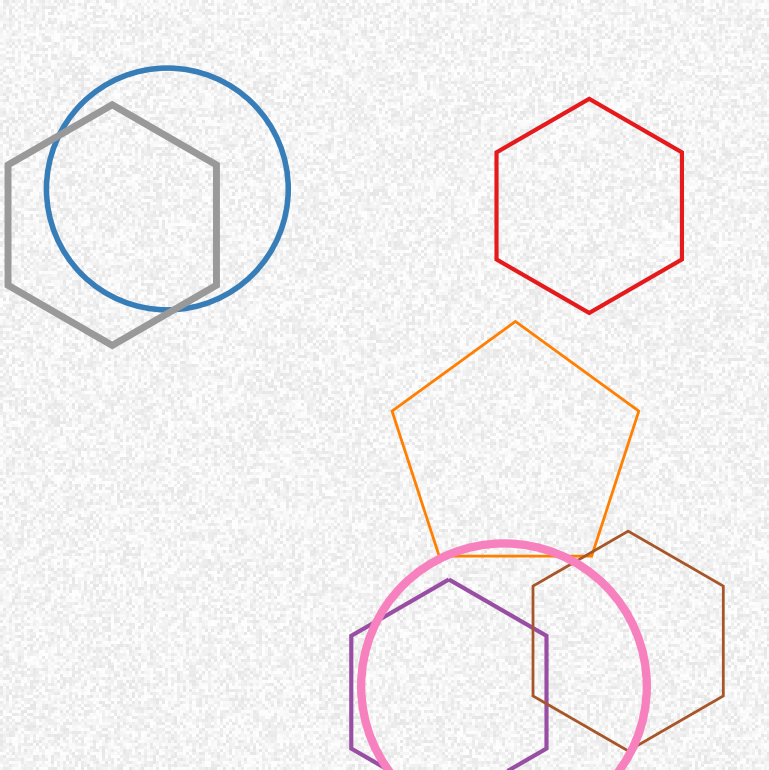[{"shape": "hexagon", "thickness": 1.5, "radius": 0.7, "center": [0.765, 0.733]}, {"shape": "circle", "thickness": 2, "radius": 0.79, "center": [0.217, 0.755]}, {"shape": "hexagon", "thickness": 1.5, "radius": 0.73, "center": [0.583, 0.101]}, {"shape": "pentagon", "thickness": 1, "radius": 0.84, "center": [0.669, 0.414]}, {"shape": "hexagon", "thickness": 1, "radius": 0.71, "center": [0.816, 0.167]}, {"shape": "circle", "thickness": 3, "radius": 0.93, "center": [0.655, 0.109]}, {"shape": "hexagon", "thickness": 2.5, "radius": 0.78, "center": [0.146, 0.708]}]